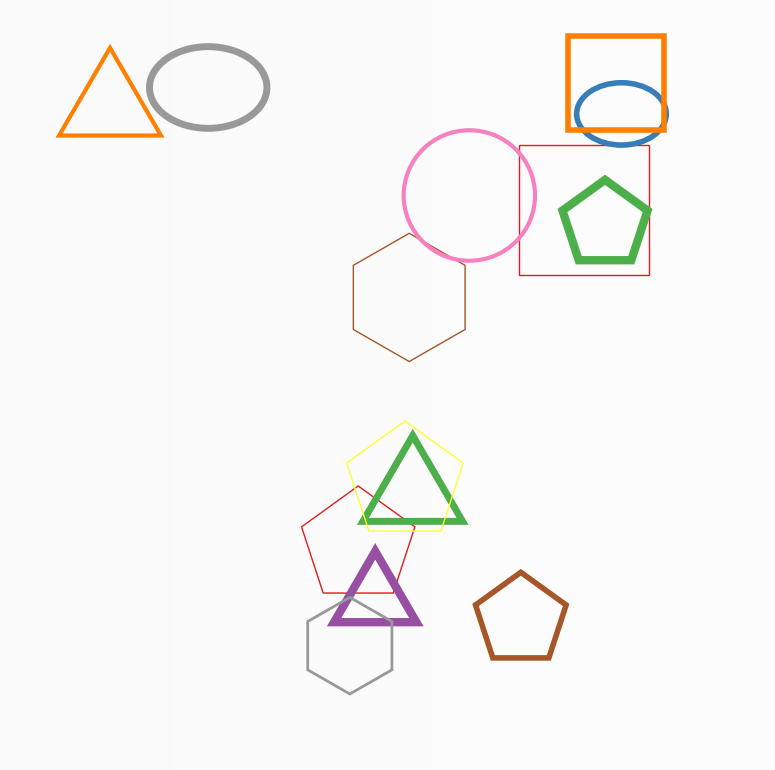[{"shape": "pentagon", "thickness": 0.5, "radius": 0.38, "center": [0.462, 0.292]}, {"shape": "square", "thickness": 0.5, "radius": 0.42, "center": [0.753, 0.727]}, {"shape": "oval", "thickness": 2, "radius": 0.29, "center": [0.802, 0.852]}, {"shape": "triangle", "thickness": 2.5, "radius": 0.37, "center": [0.533, 0.36]}, {"shape": "pentagon", "thickness": 3, "radius": 0.29, "center": [0.781, 0.709]}, {"shape": "triangle", "thickness": 3, "radius": 0.31, "center": [0.484, 0.223]}, {"shape": "square", "thickness": 2, "radius": 0.31, "center": [0.795, 0.892]}, {"shape": "triangle", "thickness": 1.5, "radius": 0.38, "center": [0.142, 0.862]}, {"shape": "pentagon", "thickness": 0.5, "radius": 0.4, "center": [0.522, 0.374]}, {"shape": "hexagon", "thickness": 0.5, "radius": 0.42, "center": [0.528, 0.614]}, {"shape": "pentagon", "thickness": 2, "radius": 0.31, "center": [0.672, 0.195]}, {"shape": "circle", "thickness": 1.5, "radius": 0.42, "center": [0.606, 0.746]}, {"shape": "hexagon", "thickness": 1, "radius": 0.31, "center": [0.451, 0.161]}, {"shape": "oval", "thickness": 2.5, "radius": 0.38, "center": [0.269, 0.886]}]